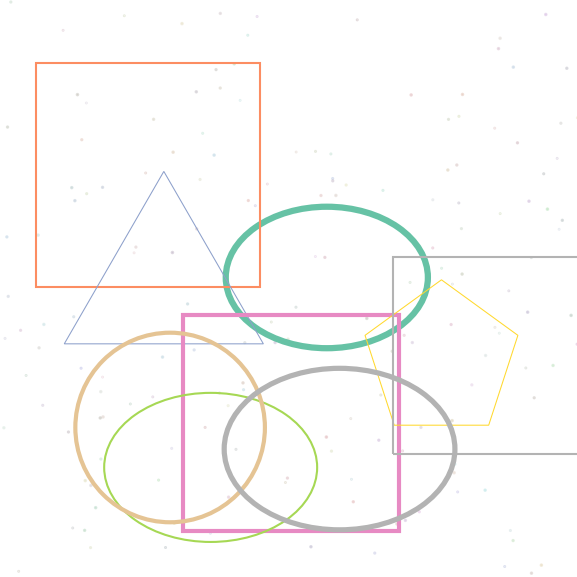[{"shape": "oval", "thickness": 3, "radius": 0.88, "center": [0.566, 0.519]}, {"shape": "square", "thickness": 1, "radius": 0.97, "center": [0.257, 0.696]}, {"shape": "triangle", "thickness": 0.5, "radius": 1.0, "center": [0.284, 0.503]}, {"shape": "square", "thickness": 2, "radius": 0.94, "center": [0.503, 0.267]}, {"shape": "oval", "thickness": 1, "radius": 0.92, "center": [0.365, 0.19]}, {"shape": "pentagon", "thickness": 0.5, "radius": 0.7, "center": [0.764, 0.375]}, {"shape": "circle", "thickness": 2, "radius": 0.82, "center": [0.295, 0.259]}, {"shape": "square", "thickness": 1, "radius": 0.85, "center": [0.85, 0.383]}, {"shape": "oval", "thickness": 2.5, "radius": 1.0, "center": [0.588, 0.222]}]